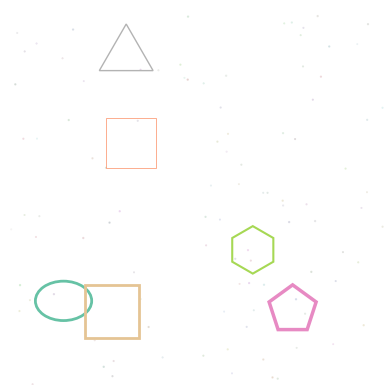[{"shape": "oval", "thickness": 2, "radius": 0.37, "center": [0.165, 0.219]}, {"shape": "square", "thickness": 0.5, "radius": 0.32, "center": [0.339, 0.628]}, {"shape": "pentagon", "thickness": 2.5, "radius": 0.32, "center": [0.76, 0.196]}, {"shape": "hexagon", "thickness": 1.5, "radius": 0.31, "center": [0.657, 0.351]}, {"shape": "square", "thickness": 2, "radius": 0.34, "center": [0.291, 0.19]}, {"shape": "triangle", "thickness": 1, "radius": 0.4, "center": [0.328, 0.857]}]